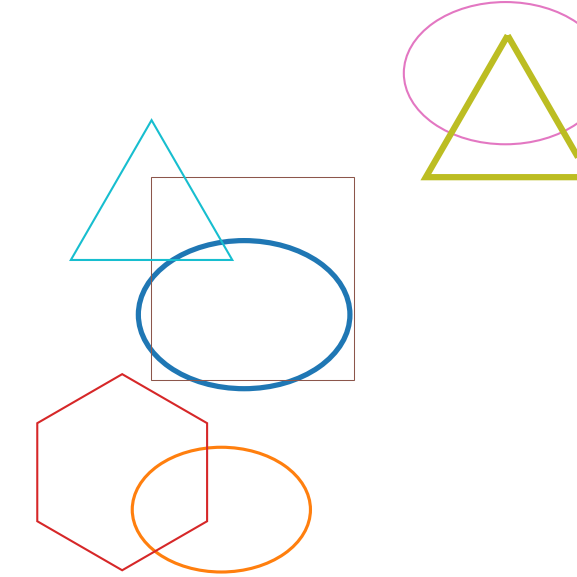[{"shape": "oval", "thickness": 2.5, "radius": 0.92, "center": [0.423, 0.454]}, {"shape": "oval", "thickness": 1.5, "radius": 0.77, "center": [0.383, 0.117]}, {"shape": "hexagon", "thickness": 1, "radius": 0.85, "center": [0.212, 0.181]}, {"shape": "square", "thickness": 0.5, "radius": 0.88, "center": [0.438, 0.517]}, {"shape": "oval", "thickness": 1, "radius": 0.88, "center": [0.875, 0.872]}, {"shape": "triangle", "thickness": 3, "radius": 0.82, "center": [0.879, 0.774]}, {"shape": "triangle", "thickness": 1, "radius": 0.81, "center": [0.262, 0.63]}]